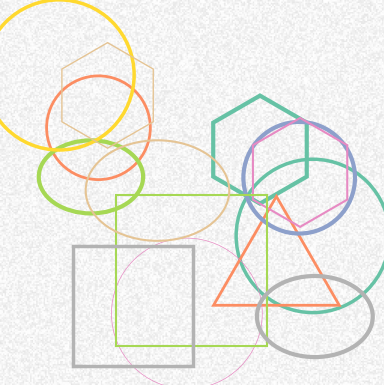[{"shape": "hexagon", "thickness": 3, "radius": 0.7, "center": [0.675, 0.611]}, {"shape": "circle", "thickness": 2.5, "radius": 1.0, "center": [0.813, 0.387]}, {"shape": "triangle", "thickness": 2, "radius": 0.94, "center": [0.718, 0.301]}, {"shape": "circle", "thickness": 2, "radius": 0.67, "center": [0.256, 0.668]}, {"shape": "circle", "thickness": 3, "radius": 0.72, "center": [0.777, 0.538]}, {"shape": "hexagon", "thickness": 1.5, "radius": 0.71, "center": [0.779, 0.552]}, {"shape": "circle", "thickness": 0.5, "radius": 0.98, "center": [0.485, 0.186]}, {"shape": "square", "thickness": 1.5, "radius": 0.98, "center": [0.498, 0.297]}, {"shape": "oval", "thickness": 3, "radius": 0.68, "center": [0.236, 0.541]}, {"shape": "circle", "thickness": 2.5, "radius": 0.98, "center": [0.153, 0.805]}, {"shape": "oval", "thickness": 1.5, "radius": 0.93, "center": [0.409, 0.505]}, {"shape": "hexagon", "thickness": 1, "radius": 0.68, "center": [0.279, 0.752]}, {"shape": "oval", "thickness": 3, "radius": 0.75, "center": [0.818, 0.178]}, {"shape": "square", "thickness": 2.5, "radius": 0.78, "center": [0.345, 0.204]}]